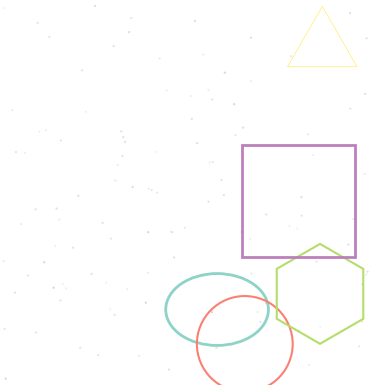[{"shape": "oval", "thickness": 2, "radius": 0.67, "center": [0.564, 0.196]}, {"shape": "circle", "thickness": 1.5, "radius": 0.62, "center": [0.636, 0.107]}, {"shape": "hexagon", "thickness": 1.5, "radius": 0.65, "center": [0.831, 0.237]}, {"shape": "square", "thickness": 2, "radius": 0.73, "center": [0.775, 0.478]}, {"shape": "triangle", "thickness": 0.5, "radius": 0.52, "center": [0.837, 0.879]}]